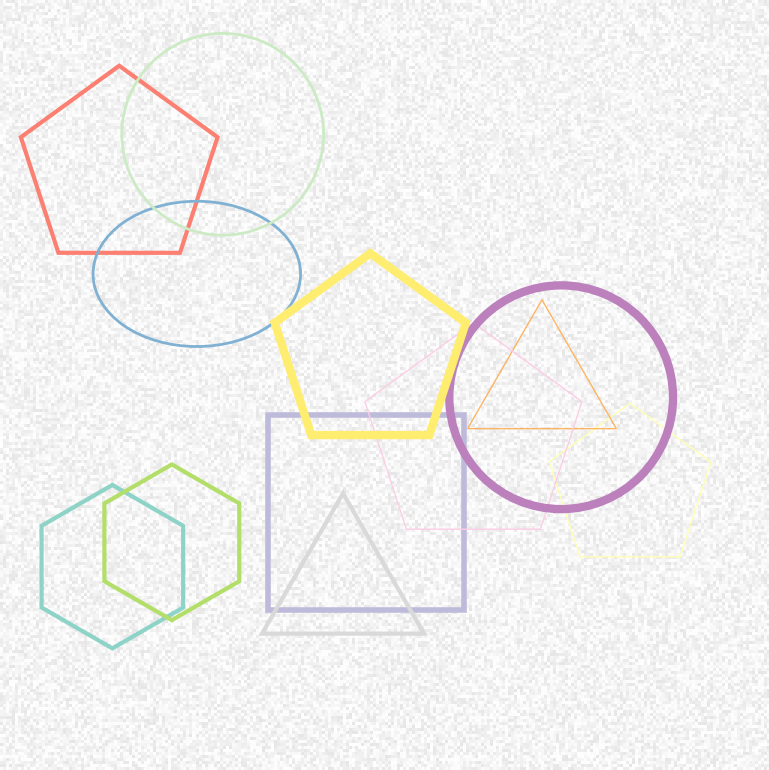[{"shape": "hexagon", "thickness": 1.5, "radius": 0.53, "center": [0.146, 0.264]}, {"shape": "pentagon", "thickness": 0.5, "radius": 0.55, "center": [0.818, 0.366]}, {"shape": "square", "thickness": 2, "radius": 0.63, "center": [0.475, 0.335]}, {"shape": "pentagon", "thickness": 1.5, "radius": 0.67, "center": [0.155, 0.78]}, {"shape": "oval", "thickness": 1, "radius": 0.67, "center": [0.256, 0.644]}, {"shape": "triangle", "thickness": 0.5, "radius": 0.56, "center": [0.704, 0.499]}, {"shape": "hexagon", "thickness": 1.5, "radius": 0.51, "center": [0.223, 0.296]}, {"shape": "pentagon", "thickness": 0.5, "radius": 0.74, "center": [0.615, 0.433]}, {"shape": "triangle", "thickness": 1.5, "radius": 0.61, "center": [0.445, 0.238]}, {"shape": "circle", "thickness": 3, "radius": 0.73, "center": [0.729, 0.484]}, {"shape": "circle", "thickness": 1, "radius": 0.66, "center": [0.289, 0.826]}, {"shape": "pentagon", "thickness": 3, "radius": 0.65, "center": [0.481, 0.541]}]